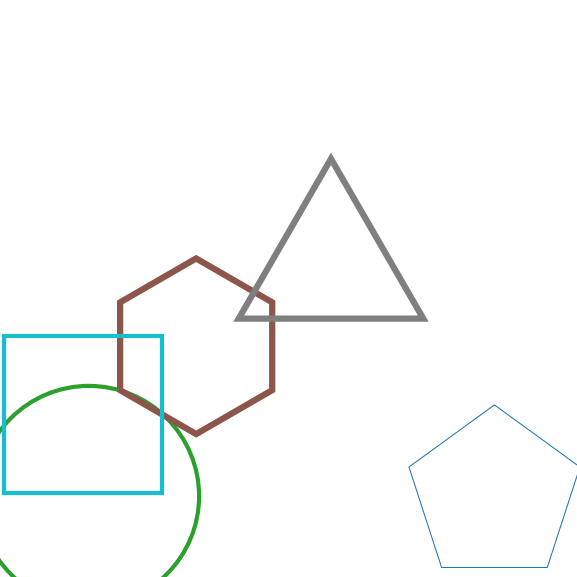[{"shape": "pentagon", "thickness": 0.5, "radius": 0.78, "center": [0.856, 0.142]}, {"shape": "circle", "thickness": 2, "radius": 0.95, "center": [0.154, 0.14]}, {"shape": "hexagon", "thickness": 3, "radius": 0.76, "center": [0.34, 0.4]}, {"shape": "triangle", "thickness": 3, "radius": 0.92, "center": [0.573, 0.54]}, {"shape": "square", "thickness": 2, "radius": 0.68, "center": [0.144, 0.281]}]